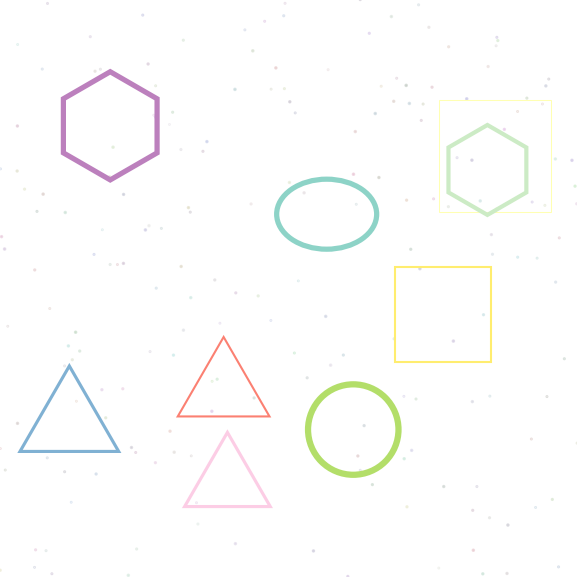[{"shape": "oval", "thickness": 2.5, "radius": 0.43, "center": [0.566, 0.628]}, {"shape": "square", "thickness": 0.5, "radius": 0.49, "center": [0.857, 0.729]}, {"shape": "triangle", "thickness": 1, "radius": 0.46, "center": [0.387, 0.324]}, {"shape": "triangle", "thickness": 1.5, "radius": 0.49, "center": [0.12, 0.267]}, {"shape": "circle", "thickness": 3, "radius": 0.39, "center": [0.612, 0.255]}, {"shape": "triangle", "thickness": 1.5, "radius": 0.43, "center": [0.394, 0.165]}, {"shape": "hexagon", "thickness": 2.5, "radius": 0.47, "center": [0.191, 0.781]}, {"shape": "hexagon", "thickness": 2, "radius": 0.39, "center": [0.844, 0.705]}, {"shape": "square", "thickness": 1, "radius": 0.41, "center": [0.767, 0.455]}]